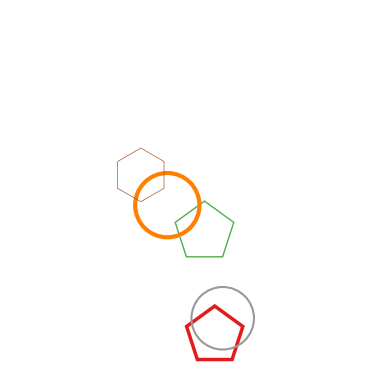[{"shape": "pentagon", "thickness": 2.5, "radius": 0.38, "center": [0.558, 0.128]}, {"shape": "pentagon", "thickness": 1, "radius": 0.4, "center": [0.531, 0.398]}, {"shape": "circle", "thickness": 3, "radius": 0.42, "center": [0.435, 0.467]}, {"shape": "hexagon", "thickness": 0.5, "radius": 0.35, "center": [0.366, 0.546]}, {"shape": "circle", "thickness": 1.5, "radius": 0.41, "center": [0.578, 0.173]}]